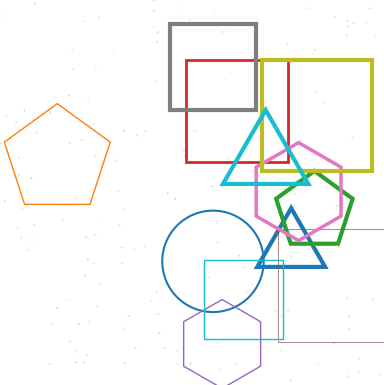[{"shape": "circle", "thickness": 1.5, "radius": 0.66, "center": [0.553, 0.321]}, {"shape": "triangle", "thickness": 3, "radius": 0.51, "center": [0.756, 0.358]}, {"shape": "pentagon", "thickness": 1, "radius": 0.72, "center": [0.149, 0.586]}, {"shape": "pentagon", "thickness": 3, "radius": 0.52, "center": [0.817, 0.451]}, {"shape": "square", "thickness": 2, "radius": 0.66, "center": [0.615, 0.711]}, {"shape": "hexagon", "thickness": 1, "radius": 0.58, "center": [0.577, 0.107]}, {"shape": "square", "thickness": 0.5, "radius": 0.74, "center": [0.87, 0.258]}, {"shape": "hexagon", "thickness": 2.5, "radius": 0.64, "center": [0.776, 0.502]}, {"shape": "square", "thickness": 3, "radius": 0.56, "center": [0.554, 0.826]}, {"shape": "square", "thickness": 3, "radius": 0.72, "center": [0.824, 0.7]}, {"shape": "square", "thickness": 1, "radius": 0.51, "center": [0.633, 0.222]}, {"shape": "triangle", "thickness": 3, "radius": 0.64, "center": [0.69, 0.586]}]